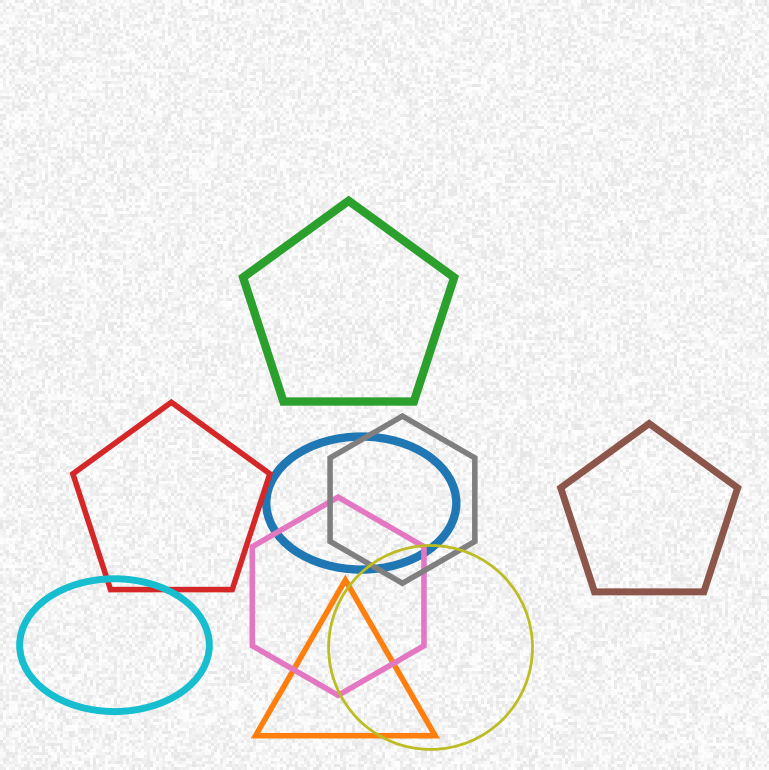[{"shape": "oval", "thickness": 3, "radius": 0.62, "center": [0.469, 0.347]}, {"shape": "triangle", "thickness": 2, "radius": 0.67, "center": [0.449, 0.112]}, {"shape": "pentagon", "thickness": 3, "radius": 0.72, "center": [0.453, 0.595]}, {"shape": "pentagon", "thickness": 2, "radius": 0.67, "center": [0.223, 0.343]}, {"shape": "pentagon", "thickness": 2.5, "radius": 0.6, "center": [0.843, 0.329]}, {"shape": "hexagon", "thickness": 2, "radius": 0.64, "center": [0.439, 0.226]}, {"shape": "hexagon", "thickness": 2, "radius": 0.54, "center": [0.523, 0.351]}, {"shape": "circle", "thickness": 1, "radius": 0.66, "center": [0.559, 0.159]}, {"shape": "oval", "thickness": 2.5, "radius": 0.62, "center": [0.149, 0.162]}]